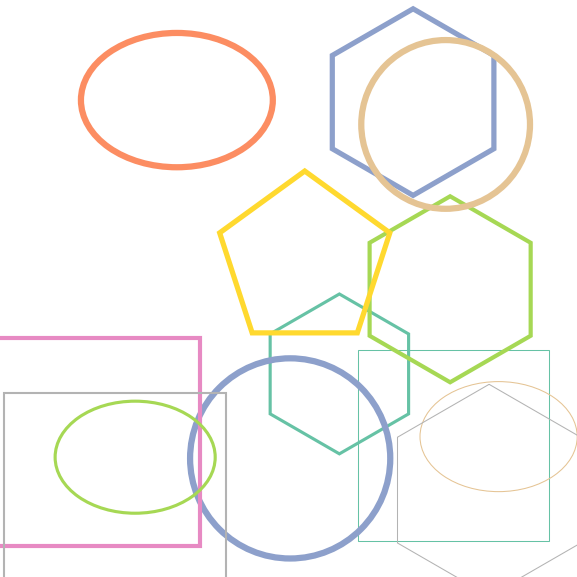[{"shape": "hexagon", "thickness": 1.5, "radius": 0.69, "center": [0.588, 0.352]}, {"shape": "square", "thickness": 0.5, "radius": 0.83, "center": [0.785, 0.228]}, {"shape": "oval", "thickness": 3, "radius": 0.83, "center": [0.306, 0.826]}, {"shape": "hexagon", "thickness": 2.5, "radius": 0.81, "center": [0.715, 0.822]}, {"shape": "circle", "thickness": 3, "radius": 0.87, "center": [0.502, 0.205]}, {"shape": "square", "thickness": 2, "radius": 0.9, "center": [0.166, 0.234]}, {"shape": "hexagon", "thickness": 2, "radius": 0.81, "center": [0.779, 0.498]}, {"shape": "oval", "thickness": 1.5, "radius": 0.69, "center": [0.234, 0.207]}, {"shape": "pentagon", "thickness": 2.5, "radius": 0.77, "center": [0.528, 0.548]}, {"shape": "circle", "thickness": 3, "radius": 0.73, "center": [0.772, 0.784]}, {"shape": "oval", "thickness": 0.5, "radius": 0.68, "center": [0.863, 0.243]}, {"shape": "square", "thickness": 1, "radius": 0.96, "center": [0.199, 0.126]}, {"shape": "hexagon", "thickness": 0.5, "radius": 0.92, "center": [0.847, 0.15]}]